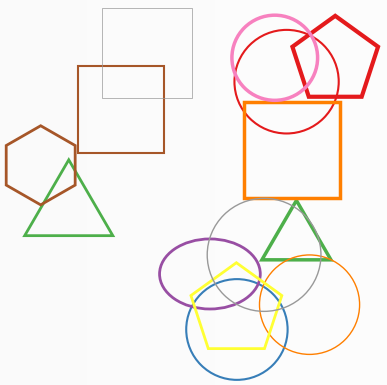[{"shape": "circle", "thickness": 1.5, "radius": 0.67, "center": [0.74, 0.788]}, {"shape": "pentagon", "thickness": 3, "radius": 0.58, "center": [0.865, 0.843]}, {"shape": "circle", "thickness": 1.5, "radius": 0.65, "center": [0.611, 0.144]}, {"shape": "triangle", "thickness": 2.5, "radius": 0.51, "center": [0.765, 0.377]}, {"shape": "triangle", "thickness": 2, "radius": 0.66, "center": [0.177, 0.454]}, {"shape": "oval", "thickness": 2, "radius": 0.65, "center": [0.542, 0.288]}, {"shape": "square", "thickness": 2.5, "radius": 0.62, "center": [0.753, 0.61]}, {"shape": "circle", "thickness": 1, "radius": 0.65, "center": [0.799, 0.209]}, {"shape": "pentagon", "thickness": 2, "radius": 0.62, "center": [0.61, 0.194]}, {"shape": "square", "thickness": 1.5, "radius": 0.56, "center": [0.312, 0.716]}, {"shape": "hexagon", "thickness": 2, "radius": 0.51, "center": [0.105, 0.571]}, {"shape": "circle", "thickness": 2.5, "radius": 0.55, "center": [0.709, 0.85]}, {"shape": "circle", "thickness": 1, "radius": 0.73, "center": [0.682, 0.338]}, {"shape": "square", "thickness": 0.5, "radius": 0.58, "center": [0.38, 0.863]}]